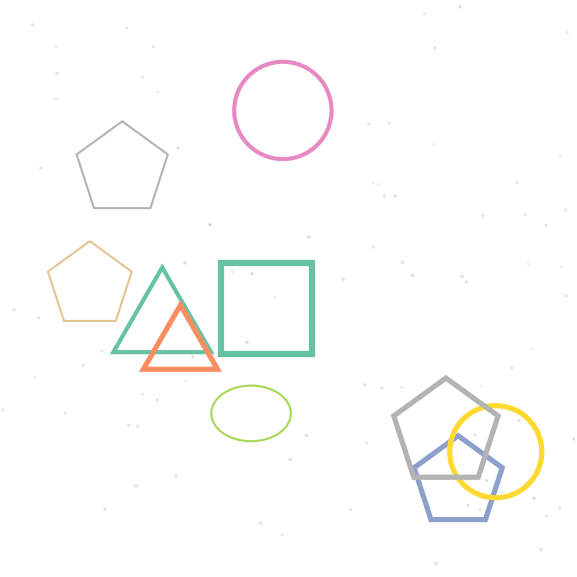[{"shape": "square", "thickness": 3, "radius": 0.39, "center": [0.462, 0.466]}, {"shape": "triangle", "thickness": 2, "radius": 0.49, "center": [0.281, 0.438]}, {"shape": "triangle", "thickness": 2.5, "radius": 0.37, "center": [0.312, 0.397]}, {"shape": "pentagon", "thickness": 2.5, "radius": 0.4, "center": [0.793, 0.164]}, {"shape": "circle", "thickness": 2, "radius": 0.42, "center": [0.49, 0.808]}, {"shape": "oval", "thickness": 1, "radius": 0.34, "center": [0.435, 0.283]}, {"shape": "circle", "thickness": 2.5, "radius": 0.4, "center": [0.858, 0.217]}, {"shape": "pentagon", "thickness": 1, "radius": 0.38, "center": [0.156, 0.505]}, {"shape": "pentagon", "thickness": 2.5, "radius": 0.47, "center": [0.772, 0.25]}, {"shape": "pentagon", "thickness": 1, "radius": 0.42, "center": [0.212, 0.706]}]